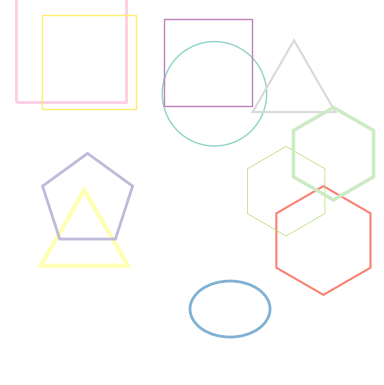[{"shape": "circle", "thickness": 1, "radius": 0.68, "center": [0.557, 0.756]}, {"shape": "triangle", "thickness": 3, "radius": 0.65, "center": [0.219, 0.375]}, {"shape": "pentagon", "thickness": 2, "radius": 0.61, "center": [0.227, 0.479]}, {"shape": "hexagon", "thickness": 1.5, "radius": 0.71, "center": [0.84, 0.375]}, {"shape": "oval", "thickness": 2, "radius": 0.52, "center": [0.597, 0.197]}, {"shape": "hexagon", "thickness": 0.5, "radius": 0.58, "center": [0.743, 0.503]}, {"shape": "square", "thickness": 2, "radius": 0.72, "center": [0.185, 0.878]}, {"shape": "triangle", "thickness": 1.5, "radius": 0.62, "center": [0.764, 0.771]}, {"shape": "square", "thickness": 1, "radius": 0.57, "center": [0.54, 0.837]}, {"shape": "hexagon", "thickness": 2.5, "radius": 0.6, "center": [0.866, 0.601]}, {"shape": "square", "thickness": 1, "radius": 0.61, "center": [0.23, 0.839]}]